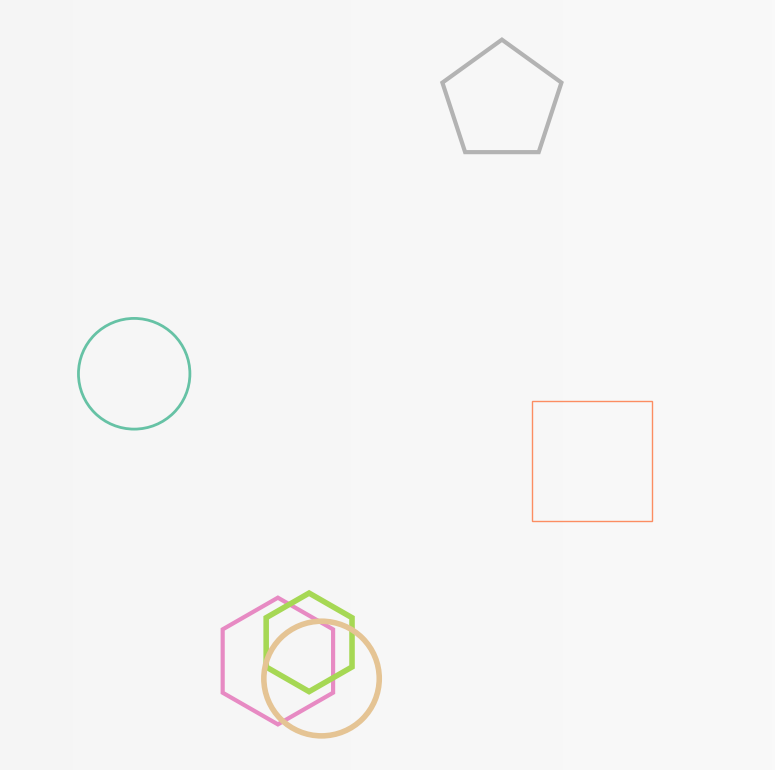[{"shape": "circle", "thickness": 1, "radius": 0.36, "center": [0.173, 0.515]}, {"shape": "square", "thickness": 0.5, "radius": 0.39, "center": [0.764, 0.401]}, {"shape": "hexagon", "thickness": 1.5, "radius": 0.41, "center": [0.359, 0.142]}, {"shape": "hexagon", "thickness": 2, "radius": 0.32, "center": [0.399, 0.166]}, {"shape": "circle", "thickness": 2, "radius": 0.37, "center": [0.415, 0.119]}, {"shape": "pentagon", "thickness": 1.5, "radius": 0.4, "center": [0.648, 0.868]}]